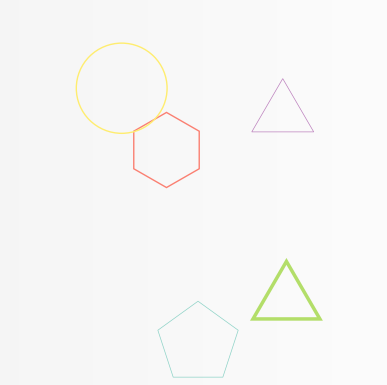[{"shape": "pentagon", "thickness": 0.5, "radius": 0.55, "center": [0.511, 0.109]}, {"shape": "hexagon", "thickness": 1, "radius": 0.49, "center": [0.43, 0.61]}, {"shape": "triangle", "thickness": 2.5, "radius": 0.5, "center": [0.739, 0.221]}, {"shape": "triangle", "thickness": 0.5, "radius": 0.46, "center": [0.73, 0.704]}, {"shape": "circle", "thickness": 1, "radius": 0.59, "center": [0.314, 0.771]}]